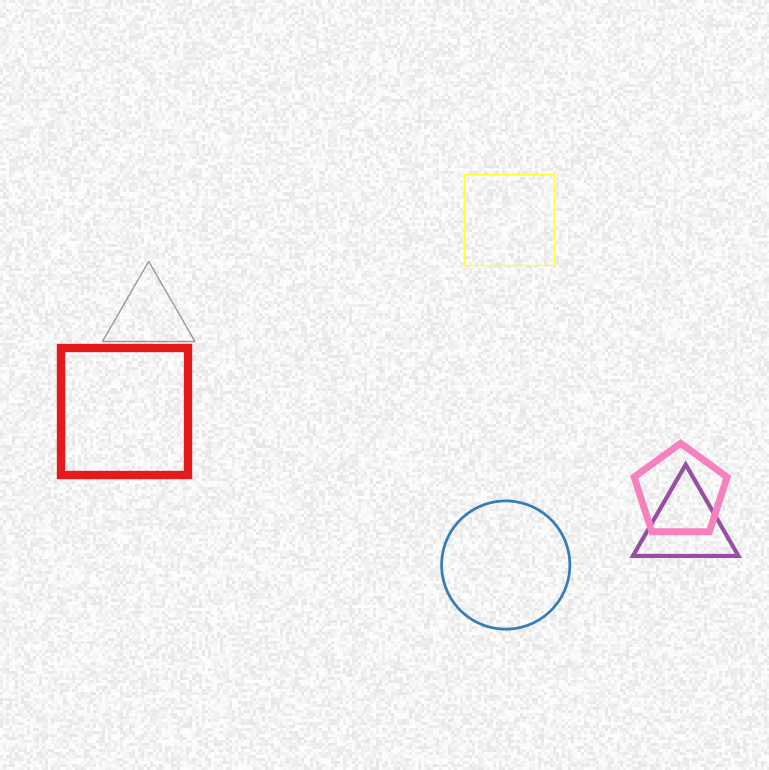[{"shape": "square", "thickness": 3, "radius": 0.41, "center": [0.162, 0.465]}, {"shape": "circle", "thickness": 1, "radius": 0.42, "center": [0.657, 0.266]}, {"shape": "triangle", "thickness": 1.5, "radius": 0.4, "center": [0.891, 0.318]}, {"shape": "square", "thickness": 0.5, "radius": 0.29, "center": [0.661, 0.715]}, {"shape": "pentagon", "thickness": 2.5, "radius": 0.32, "center": [0.884, 0.361]}, {"shape": "triangle", "thickness": 0.5, "radius": 0.35, "center": [0.193, 0.591]}]